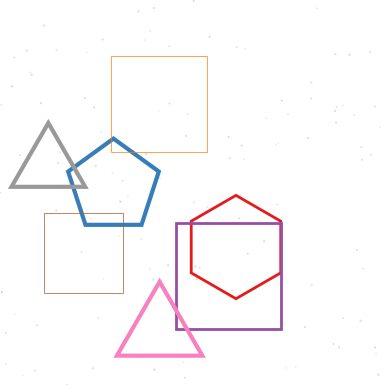[{"shape": "hexagon", "thickness": 2, "radius": 0.67, "center": [0.613, 0.358]}, {"shape": "pentagon", "thickness": 3, "radius": 0.62, "center": [0.295, 0.516]}, {"shape": "square", "thickness": 2, "radius": 0.68, "center": [0.593, 0.283]}, {"shape": "square", "thickness": 0.5, "radius": 0.62, "center": [0.414, 0.731]}, {"shape": "square", "thickness": 0.5, "radius": 0.52, "center": [0.217, 0.342]}, {"shape": "triangle", "thickness": 3, "radius": 0.64, "center": [0.415, 0.14]}, {"shape": "triangle", "thickness": 3, "radius": 0.55, "center": [0.126, 0.57]}]